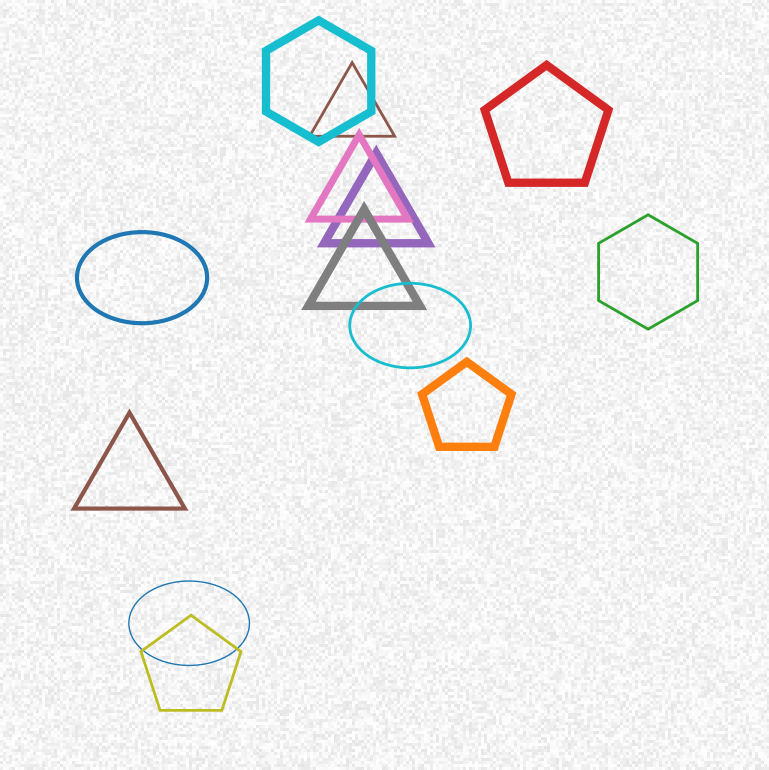[{"shape": "oval", "thickness": 1.5, "radius": 0.42, "center": [0.184, 0.639]}, {"shape": "oval", "thickness": 0.5, "radius": 0.39, "center": [0.246, 0.191]}, {"shape": "pentagon", "thickness": 3, "radius": 0.31, "center": [0.606, 0.469]}, {"shape": "hexagon", "thickness": 1, "radius": 0.37, "center": [0.842, 0.647]}, {"shape": "pentagon", "thickness": 3, "radius": 0.42, "center": [0.71, 0.831]}, {"shape": "triangle", "thickness": 3, "radius": 0.39, "center": [0.489, 0.723]}, {"shape": "triangle", "thickness": 1.5, "radius": 0.42, "center": [0.168, 0.381]}, {"shape": "triangle", "thickness": 1, "radius": 0.32, "center": [0.457, 0.855]}, {"shape": "triangle", "thickness": 2.5, "radius": 0.37, "center": [0.466, 0.752]}, {"shape": "triangle", "thickness": 3, "radius": 0.42, "center": [0.473, 0.645]}, {"shape": "pentagon", "thickness": 1, "radius": 0.34, "center": [0.248, 0.133]}, {"shape": "hexagon", "thickness": 3, "radius": 0.39, "center": [0.414, 0.895]}, {"shape": "oval", "thickness": 1, "radius": 0.39, "center": [0.533, 0.577]}]